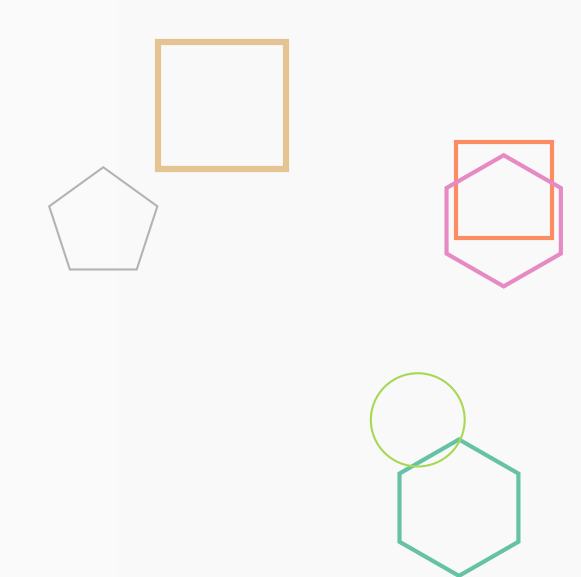[{"shape": "hexagon", "thickness": 2, "radius": 0.59, "center": [0.79, 0.12]}, {"shape": "square", "thickness": 2, "radius": 0.41, "center": [0.867, 0.67]}, {"shape": "hexagon", "thickness": 2, "radius": 0.57, "center": [0.867, 0.617]}, {"shape": "circle", "thickness": 1, "radius": 0.4, "center": [0.719, 0.272]}, {"shape": "square", "thickness": 3, "radius": 0.55, "center": [0.382, 0.817]}, {"shape": "pentagon", "thickness": 1, "radius": 0.49, "center": [0.178, 0.612]}]